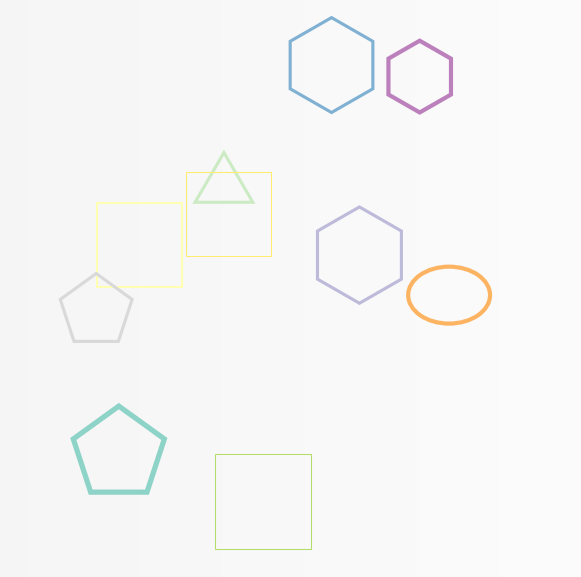[{"shape": "pentagon", "thickness": 2.5, "radius": 0.41, "center": [0.204, 0.214]}, {"shape": "square", "thickness": 1, "radius": 0.36, "center": [0.239, 0.575]}, {"shape": "hexagon", "thickness": 1.5, "radius": 0.42, "center": [0.618, 0.557]}, {"shape": "hexagon", "thickness": 1.5, "radius": 0.41, "center": [0.57, 0.886]}, {"shape": "oval", "thickness": 2, "radius": 0.35, "center": [0.773, 0.488]}, {"shape": "square", "thickness": 0.5, "radius": 0.41, "center": [0.452, 0.131]}, {"shape": "pentagon", "thickness": 1.5, "radius": 0.32, "center": [0.166, 0.461]}, {"shape": "hexagon", "thickness": 2, "radius": 0.31, "center": [0.722, 0.867]}, {"shape": "triangle", "thickness": 1.5, "radius": 0.29, "center": [0.385, 0.678]}, {"shape": "square", "thickness": 0.5, "radius": 0.36, "center": [0.393, 0.629]}]